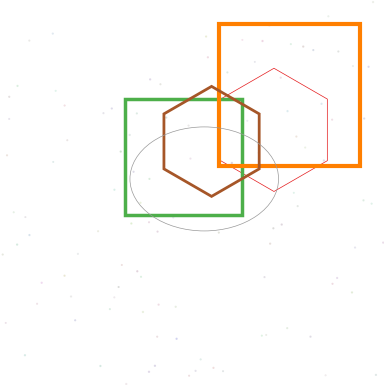[{"shape": "hexagon", "thickness": 0.5, "radius": 0.8, "center": [0.712, 0.663]}, {"shape": "square", "thickness": 2.5, "radius": 0.76, "center": [0.476, 0.592]}, {"shape": "square", "thickness": 3, "radius": 0.92, "center": [0.752, 0.753]}, {"shape": "hexagon", "thickness": 2, "radius": 0.71, "center": [0.55, 0.633]}, {"shape": "oval", "thickness": 0.5, "radius": 0.97, "center": [0.531, 0.535]}]